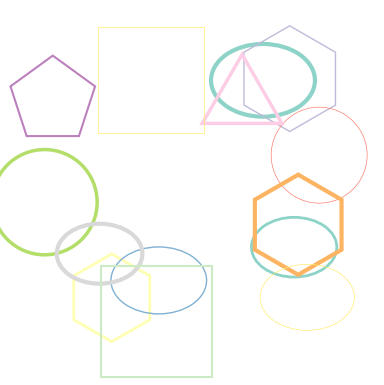[{"shape": "oval", "thickness": 3, "radius": 0.67, "center": [0.683, 0.791]}, {"shape": "oval", "thickness": 2, "radius": 0.55, "center": [0.764, 0.358]}, {"shape": "hexagon", "thickness": 2, "radius": 0.57, "center": [0.29, 0.227]}, {"shape": "hexagon", "thickness": 1, "radius": 0.69, "center": [0.752, 0.796]}, {"shape": "circle", "thickness": 0.5, "radius": 0.62, "center": [0.829, 0.597]}, {"shape": "oval", "thickness": 1, "radius": 0.62, "center": [0.412, 0.272]}, {"shape": "hexagon", "thickness": 3, "radius": 0.65, "center": [0.775, 0.416]}, {"shape": "circle", "thickness": 2.5, "radius": 0.68, "center": [0.116, 0.475]}, {"shape": "triangle", "thickness": 2.5, "radius": 0.6, "center": [0.629, 0.739]}, {"shape": "oval", "thickness": 3, "radius": 0.56, "center": [0.259, 0.341]}, {"shape": "pentagon", "thickness": 1.5, "radius": 0.58, "center": [0.137, 0.74]}, {"shape": "square", "thickness": 1.5, "radius": 0.72, "center": [0.406, 0.166]}, {"shape": "square", "thickness": 0.5, "radius": 0.69, "center": [0.392, 0.792]}, {"shape": "oval", "thickness": 0.5, "radius": 0.61, "center": [0.798, 0.228]}]